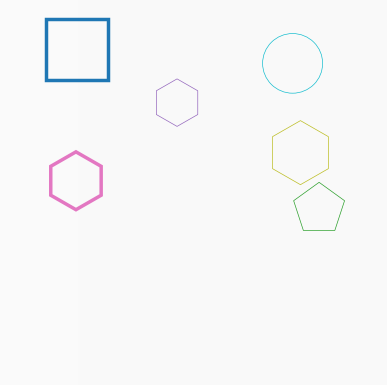[{"shape": "square", "thickness": 2.5, "radius": 0.4, "center": [0.198, 0.872]}, {"shape": "pentagon", "thickness": 0.5, "radius": 0.35, "center": [0.823, 0.457]}, {"shape": "hexagon", "thickness": 0.5, "radius": 0.31, "center": [0.457, 0.733]}, {"shape": "hexagon", "thickness": 2.5, "radius": 0.38, "center": [0.196, 0.53]}, {"shape": "hexagon", "thickness": 0.5, "radius": 0.42, "center": [0.775, 0.604]}, {"shape": "circle", "thickness": 0.5, "radius": 0.39, "center": [0.755, 0.835]}]